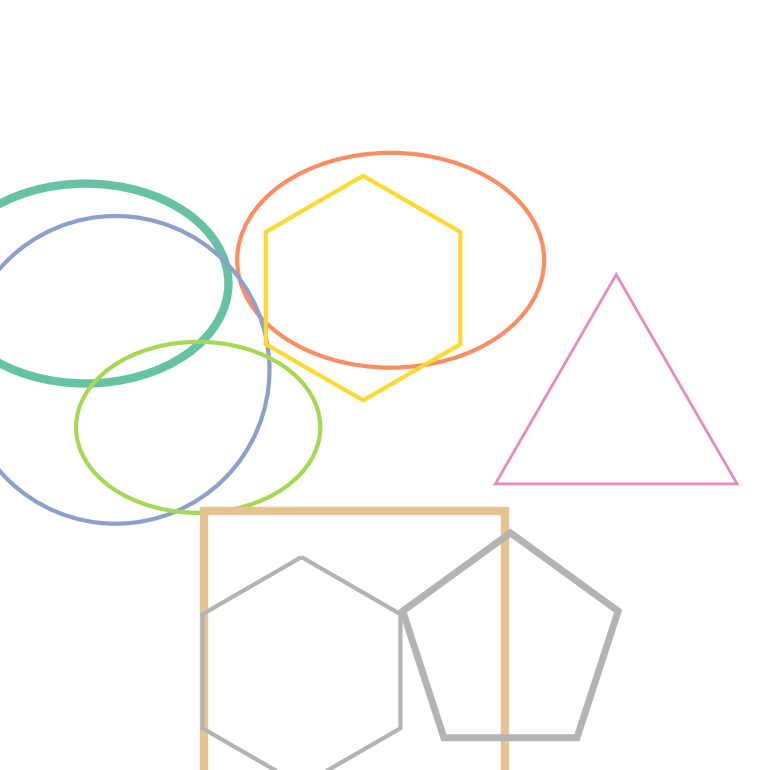[{"shape": "oval", "thickness": 3, "radius": 0.93, "center": [0.111, 0.632]}, {"shape": "oval", "thickness": 1.5, "radius": 1.0, "center": [0.507, 0.662]}, {"shape": "circle", "thickness": 1.5, "radius": 1.0, "center": [0.15, 0.52]}, {"shape": "triangle", "thickness": 1, "radius": 0.91, "center": [0.8, 0.462]}, {"shape": "oval", "thickness": 1.5, "radius": 0.79, "center": [0.257, 0.445]}, {"shape": "hexagon", "thickness": 1.5, "radius": 0.73, "center": [0.472, 0.626]}, {"shape": "square", "thickness": 3, "radius": 0.98, "center": [0.461, 0.141]}, {"shape": "hexagon", "thickness": 1.5, "radius": 0.74, "center": [0.392, 0.128]}, {"shape": "pentagon", "thickness": 2.5, "radius": 0.74, "center": [0.663, 0.161]}]